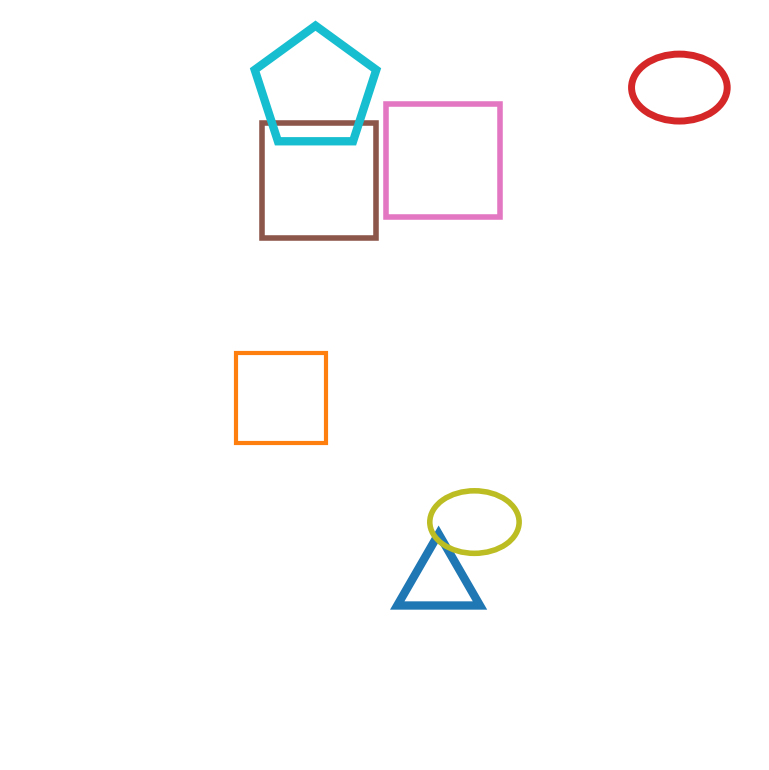[{"shape": "triangle", "thickness": 3, "radius": 0.31, "center": [0.57, 0.245]}, {"shape": "square", "thickness": 1.5, "radius": 0.29, "center": [0.365, 0.483]}, {"shape": "oval", "thickness": 2.5, "radius": 0.31, "center": [0.882, 0.886]}, {"shape": "square", "thickness": 2, "radius": 0.37, "center": [0.414, 0.765]}, {"shape": "square", "thickness": 2, "radius": 0.37, "center": [0.575, 0.791]}, {"shape": "oval", "thickness": 2, "radius": 0.29, "center": [0.616, 0.322]}, {"shape": "pentagon", "thickness": 3, "radius": 0.41, "center": [0.41, 0.884]}]